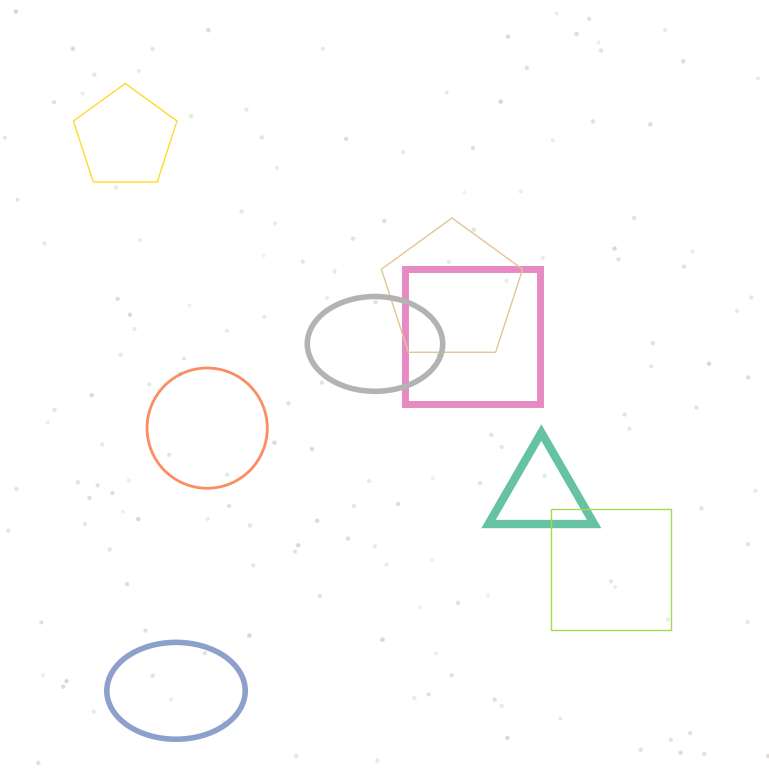[{"shape": "triangle", "thickness": 3, "radius": 0.4, "center": [0.703, 0.359]}, {"shape": "circle", "thickness": 1, "radius": 0.39, "center": [0.269, 0.444]}, {"shape": "oval", "thickness": 2, "radius": 0.45, "center": [0.229, 0.103]}, {"shape": "square", "thickness": 2.5, "radius": 0.44, "center": [0.614, 0.563]}, {"shape": "square", "thickness": 0.5, "radius": 0.39, "center": [0.793, 0.26]}, {"shape": "pentagon", "thickness": 0.5, "radius": 0.35, "center": [0.163, 0.821]}, {"shape": "pentagon", "thickness": 0.5, "radius": 0.48, "center": [0.587, 0.621]}, {"shape": "oval", "thickness": 2, "radius": 0.44, "center": [0.487, 0.553]}]